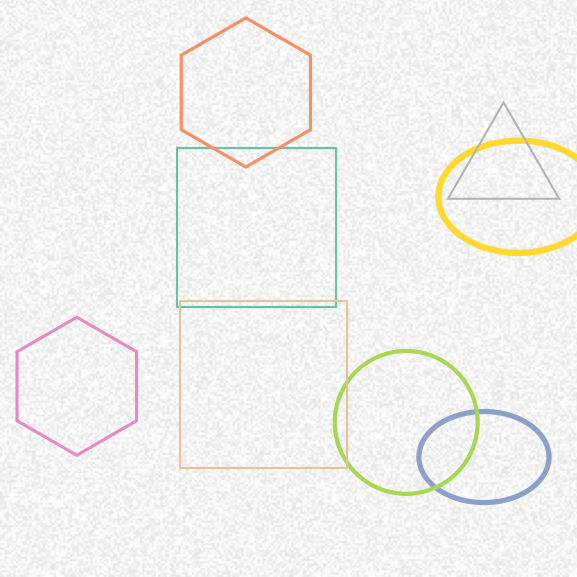[{"shape": "square", "thickness": 1, "radius": 0.69, "center": [0.444, 0.605]}, {"shape": "hexagon", "thickness": 1.5, "radius": 0.65, "center": [0.426, 0.839]}, {"shape": "oval", "thickness": 2.5, "radius": 0.56, "center": [0.838, 0.208]}, {"shape": "hexagon", "thickness": 1.5, "radius": 0.6, "center": [0.133, 0.33]}, {"shape": "circle", "thickness": 2, "radius": 0.62, "center": [0.703, 0.268]}, {"shape": "oval", "thickness": 3, "radius": 0.69, "center": [0.898, 0.659]}, {"shape": "square", "thickness": 1, "radius": 0.73, "center": [0.456, 0.333]}, {"shape": "triangle", "thickness": 1, "radius": 0.56, "center": [0.872, 0.711]}]